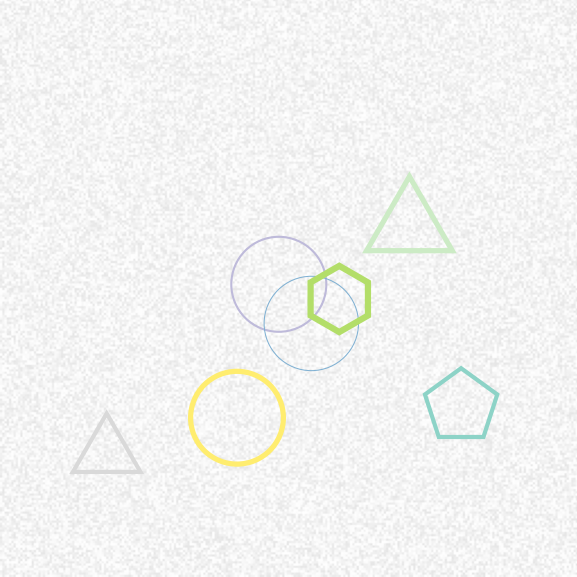[{"shape": "pentagon", "thickness": 2, "radius": 0.33, "center": [0.798, 0.296]}, {"shape": "circle", "thickness": 1, "radius": 0.41, "center": [0.483, 0.507]}, {"shape": "circle", "thickness": 0.5, "radius": 0.41, "center": [0.539, 0.439]}, {"shape": "hexagon", "thickness": 3, "radius": 0.29, "center": [0.587, 0.481]}, {"shape": "triangle", "thickness": 2, "radius": 0.34, "center": [0.185, 0.216]}, {"shape": "triangle", "thickness": 2.5, "radius": 0.43, "center": [0.709, 0.608]}, {"shape": "circle", "thickness": 2.5, "radius": 0.4, "center": [0.41, 0.276]}]